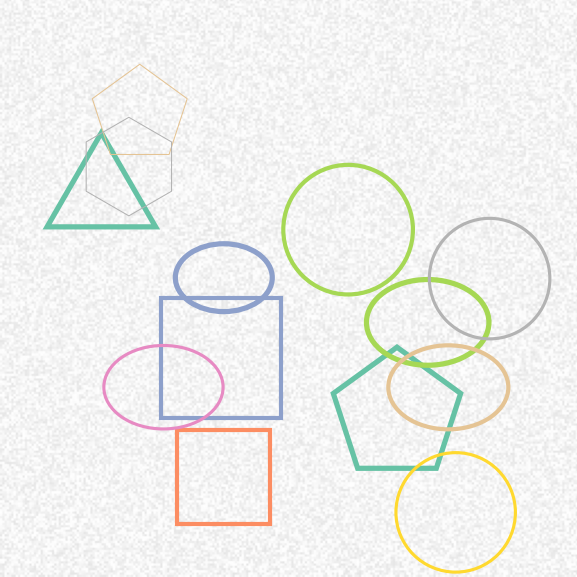[{"shape": "triangle", "thickness": 2.5, "radius": 0.54, "center": [0.175, 0.661]}, {"shape": "pentagon", "thickness": 2.5, "radius": 0.58, "center": [0.687, 0.282]}, {"shape": "square", "thickness": 2, "radius": 0.4, "center": [0.387, 0.173]}, {"shape": "oval", "thickness": 2.5, "radius": 0.42, "center": [0.388, 0.518]}, {"shape": "square", "thickness": 2, "radius": 0.52, "center": [0.383, 0.379]}, {"shape": "oval", "thickness": 1.5, "radius": 0.52, "center": [0.283, 0.329]}, {"shape": "circle", "thickness": 2, "radius": 0.56, "center": [0.603, 0.601]}, {"shape": "oval", "thickness": 2.5, "radius": 0.53, "center": [0.741, 0.441]}, {"shape": "circle", "thickness": 1.5, "radius": 0.52, "center": [0.789, 0.112]}, {"shape": "pentagon", "thickness": 0.5, "radius": 0.43, "center": [0.242, 0.802]}, {"shape": "oval", "thickness": 2, "radius": 0.52, "center": [0.776, 0.328]}, {"shape": "hexagon", "thickness": 0.5, "radius": 0.43, "center": [0.223, 0.711]}, {"shape": "circle", "thickness": 1.5, "radius": 0.52, "center": [0.848, 0.517]}]